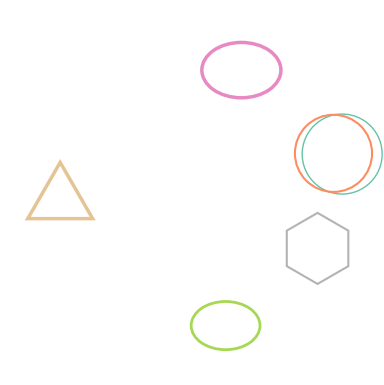[{"shape": "circle", "thickness": 1, "radius": 0.52, "center": [0.889, 0.6]}, {"shape": "circle", "thickness": 1.5, "radius": 0.5, "center": [0.866, 0.602]}, {"shape": "oval", "thickness": 2.5, "radius": 0.51, "center": [0.627, 0.818]}, {"shape": "oval", "thickness": 2, "radius": 0.45, "center": [0.586, 0.154]}, {"shape": "triangle", "thickness": 2.5, "radius": 0.49, "center": [0.156, 0.481]}, {"shape": "hexagon", "thickness": 1.5, "radius": 0.46, "center": [0.825, 0.355]}]